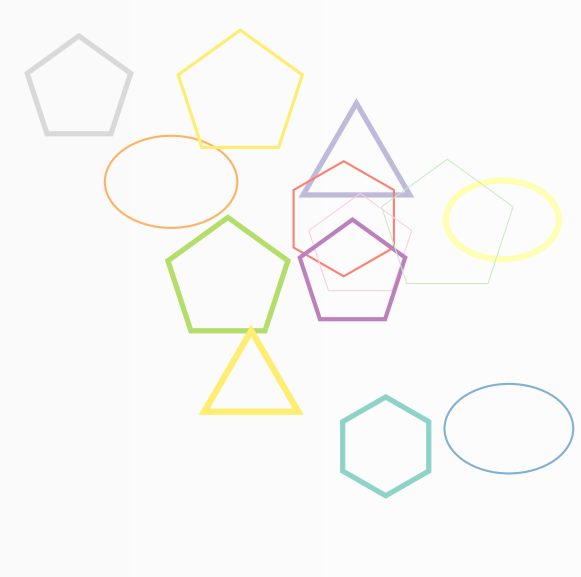[{"shape": "hexagon", "thickness": 2.5, "radius": 0.43, "center": [0.664, 0.226]}, {"shape": "oval", "thickness": 3, "radius": 0.49, "center": [0.864, 0.618]}, {"shape": "triangle", "thickness": 2.5, "radius": 0.53, "center": [0.613, 0.715]}, {"shape": "hexagon", "thickness": 1, "radius": 0.5, "center": [0.591, 0.62]}, {"shape": "oval", "thickness": 1, "radius": 0.55, "center": [0.875, 0.257]}, {"shape": "oval", "thickness": 1, "radius": 0.57, "center": [0.294, 0.684]}, {"shape": "pentagon", "thickness": 2.5, "radius": 0.54, "center": [0.392, 0.514]}, {"shape": "pentagon", "thickness": 0.5, "radius": 0.47, "center": [0.62, 0.571]}, {"shape": "pentagon", "thickness": 2.5, "radius": 0.47, "center": [0.136, 0.843]}, {"shape": "pentagon", "thickness": 2, "radius": 0.48, "center": [0.606, 0.524]}, {"shape": "pentagon", "thickness": 0.5, "radius": 0.59, "center": [0.77, 0.604]}, {"shape": "pentagon", "thickness": 1.5, "radius": 0.56, "center": [0.413, 0.835]}, {"shape": "triangle", "thickness": 3, "radius": 0.47, "center": [0.432, 0.333]}]